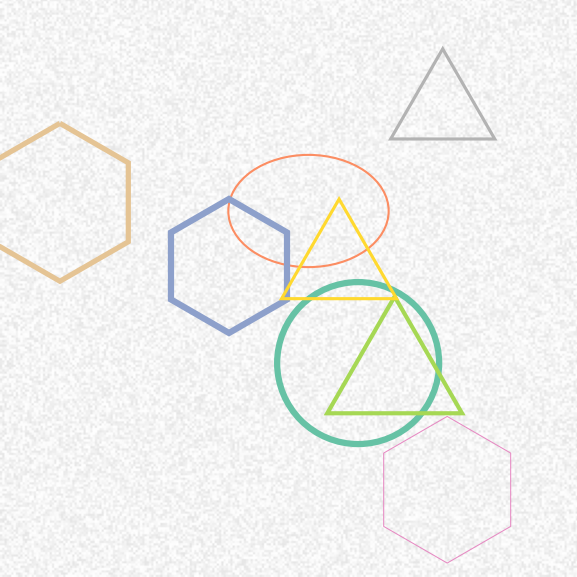[{"shape": "circle", "thickness": 3, "radius": 0.7, "center": [0.62, 0.37]}, {"shape": "oval", "thickness": 1, "radius": 0.69, "center": [0.534, 0.634]}, {"shape": "hexagon", "thickness": 3, "radius": 0.58, "center": [0.397, 0.539]}, {"shape": "hexagon", "thickness": 0.5, "radius": 0.63, "center": [0.774, 0.151]}, {"shape": "triangle", "thickness": 2, "radius": 0.67, "center": [0.683, 0.351]}, {"shape": "triangle", "thickness": 1.5, "radius": 0.57, "center": [0.587, 0.539]}, {"shape": "hexagon", "thickness": 2.5, "radius": 0.68, "center": [0.104, 0.649]}, {"shape": "triangle", "thickness": 1.5, "radius": 0.52, "center": [0.767, 0.811]}]